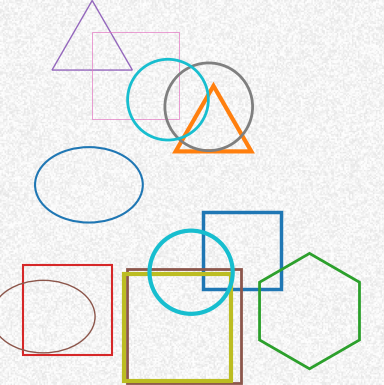[{"shape": "square", "thickness": 2.5, "radius": 0.5, "center": [0.628, 0.35]}, {"shape": "oval", "thickness": 1.5, "radius": 0.7, "center": [0.231, 0.52]}, {"shape": "triangle", "thickness": 3, "radius": 0.57, "center": [0.555, 0.663]}, {"shape": "hexagon", "thickness": 2, "radius": 0.75, "center": [0.804, 0.192]}, {"shape": "square", "thickness": 1.5, "radius": 0.58, "center": [0.176, 0.195]}, {"shape": "triangle", "thickness": 1, "radius": 0.6, "center": [0.239, 0.878]}, {"shape": "square", "thickness": 2, "radius": 0.74, "center": [0.477, 0.153]}, {"shape": "oval", "thickness": 1, "radius": 0.67, "center": [0.112, 0.178]}, {"shape": "square", "thickness": 0.5, "radius": 0.56, "center": [0.352, 0.803]}, {"shape": "circle", "thickness": 2, "radius": 0.57, "center": [0.542, 0.723]}, {"shape": "square", "thickness": 3, "radius": 0.7, "center": [0.461, 0.149]}, {"shape": "circle", "thickness": 3, "radius": 0.54, "center": [0.496, 0.293]}, {"shape": "circle", "thickness": 2, "radius": 0.52, "center": [0.436, 0.741]}]